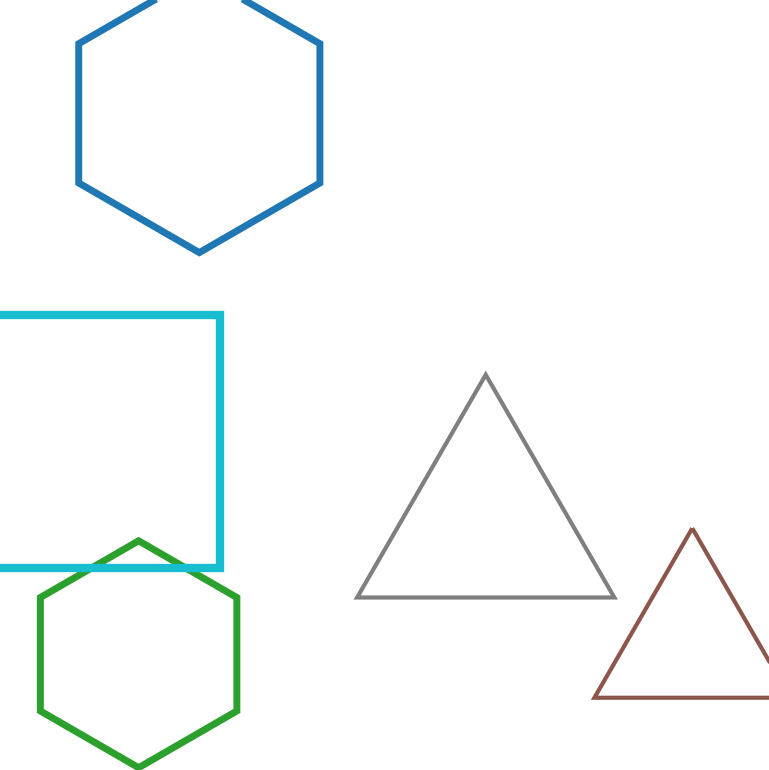[{"shape": "hexagon", "thickness": 2.5, "radius": 0.9, "center": [0.259, 0.853]}, {"shape": "hexagon", "thickness": 2.5, "radius": 0.74, "center": [0.18, 0.15]}, {"shape": "triangle", "thickness": 1.5, "radius": 0.73, "center": [0.899, 0.167]}, {"shape": "triangle", "thickness": 1.5, "radius": 0.96, "center": [0.631, 0.32]}, {"shape": "square", "thickness": 3, "radius": 0.82, "center": [0.122, 0.427]}]